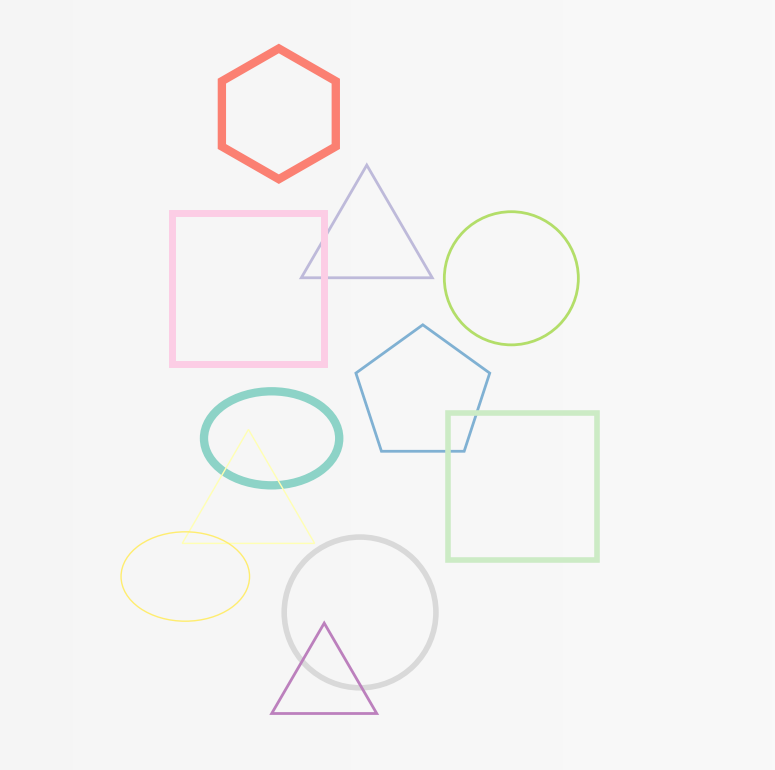[{"shape": "oval", "thickness": 3, "radius": 0.44, "center": [0.35, 0.431]}, {"shape": "triangle", "thickness": 0.5, "radius": 0.49, "center": [0.321, 0.344]}, {"shape": "triangle", "thickness": 1, "radius": 0.49, "center": [0.473, 0.688]}, {"shape": "hexagon", "thickness": 3, "radius": 0.42, "center": [0.36, 0.852]}, {"shape": "pentagon", "thickness": 1, "radius": 0.45, "center": [0.546, 0.487]}, {"shape": "circle", "thickness": 1, "radius": 0.43, "center": [0.66, 0.639]}, {"shape": "square", "thickness": 2.5, "radius": 0.49, "center": [0.32, 0.625]}, {"shape": "circle", "thickness": 2, "radius": 0.49, "center": [0.465, 0.205]}, {"shape": "triangle", "thickness": 1, "radius": 0.39, "center": [0.418, 0.112]}, {"shape": "square", "thickness": 2, "radius": 0.48, "center": [0.674, 0.368]}, {"shape": "oval", "thickness": 0.5, "radius": 0.41, "center": [0.239, 0.251]}]